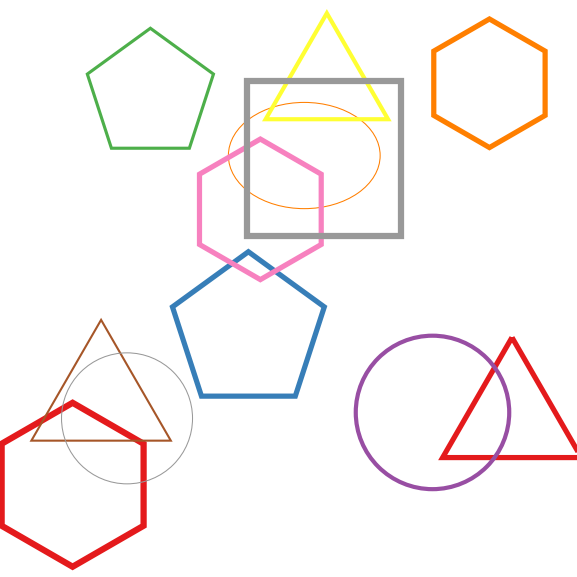[{"shape": "hexagon", "thickness": 3, "radius": 0.71, "center": [0.126, 0.16]}, {"shape": "triangle", "thickness": 2.5, "radius": 0.69, "center": [0.887, 0.276]}, {"shape": "pentagon", "thickness": 2.5, "radius": 0.69, "center": [0.43, 0.425]}, {"shape": "pentagon", "thickness": 1.5, "radius": 0.57, "center": [0.26, 0.835]}, {"shape": "circle", "thickness": 2, "radius": 0.66, "center": [0.749, 0.285]}, {"shape": "hexagon", "thickness": 2.5, "radius": 0.56, "center": [0.848, 0.855]}, {"shape": "oval", "thickness": 0.5, "radius": 0.66, "center": [0.527, 0.73]}, {"shape": "triangle", "thickness": 2, "radius": 0.61, "center": [0.566, 0.854]}, {"shape": "triangle", "thickness": 1, "radius": 0.7, "center": [0.175, 0.306]}, {"shape": "hexagon", "thickness": 2.5, "radius": 0.61, "center": [0.451, 0.637]}, {"shape": "square", "thickness": 3, "radius": 0.67, "center": [0.561, 0.725]}, {"shape": "circle", "thickness": 0.5, "radius": 0.57, "center": [0.22, 0.275]}]